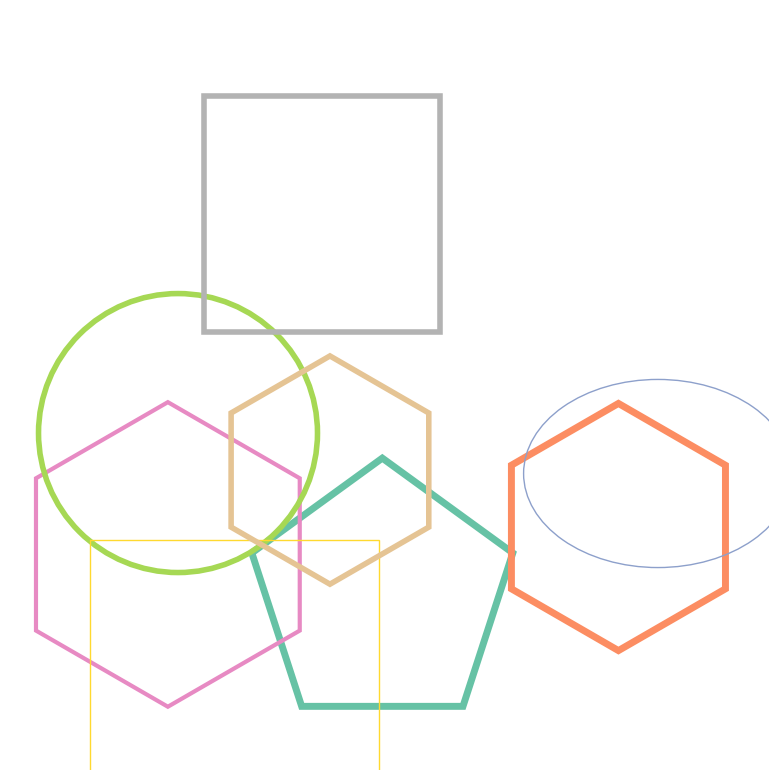[{"shape": "pentagon", "thickness": 2.5, "radius": 0.89, "center": [0.497, 0.227]}, {"shape": "hexagon", "thickness": 2.5, "radius": 0.8, "center": [0.803, 0.316]}, {"shape": "oval", "thickness": 0.5, "radius": 0.87, "center": [0.854, 0.385]}, {"shape": "hexagon", "thickness": 1.5, "radius": 0.99, "center": [0.218, 0.28]}, {"shape": "circle", "thickness": 2, "radius": 0.91, "center": [0.231, 0.438]}, {"shape": "square", "thickness": 0.5, "radius": 0.94, "center": [0.304, 0.111]}, {"shape": "hexagon", "thickness": 2, "radius": 0.74, "center": [0.429, 0.39]}, {"shape": "square", "thickness": 2, "radius": 0.77, "center": [0.418, 0.721]}]